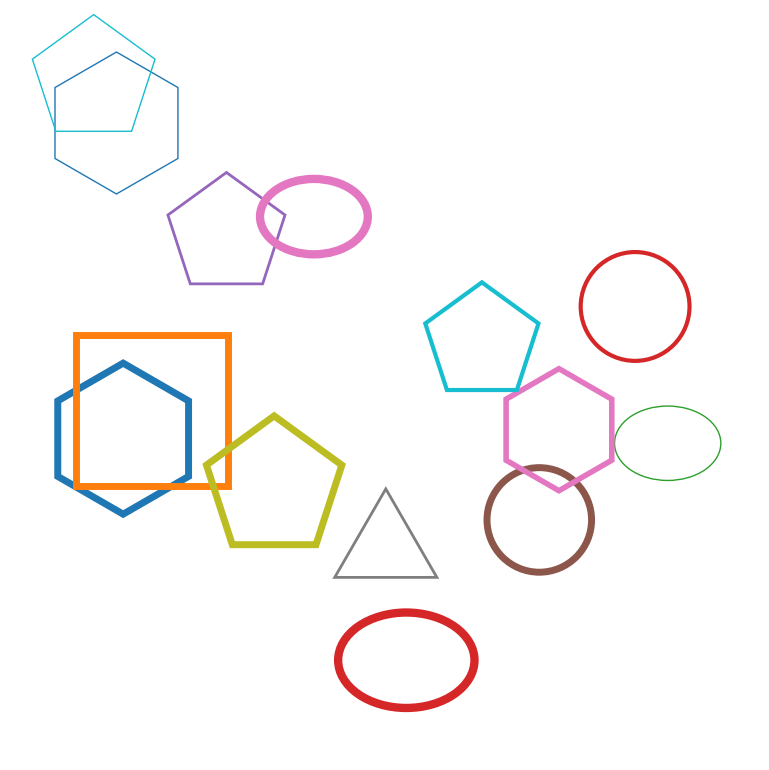[{"shape": "hexagon", "thickness": 0.5, "radius": 0.46, "center": [0.151, 0.84]}, {"shape": "hexagon", "thickness": 2.5, "radius": 0.49, "center": [0.16, 0.43]}, {"shape": "square", "thickness": 2.5, "radius": 0.49, "center": [0.198, 0.467]}, {"shape": "oval", "thickness": 0.5, "radius": 0.35, "center": [0.867, 0.424]}, {"shape": "oval", "thickness": 3, "radius": 0.44, "center": [0.528, 0.143]}, {"shape": "circle", "thickness": 1.5, "radius": 0.35, "center": [0.825, 0.602]}, {"shape": "pentagon", "thickness": 1, "radius": 0.4, "center": [0.294, 0.696]}, {"shape": "circle", "thickness": 2.5, "radius": 0.34, "center": [0.7, 0.325]}, {"shape": "hexagon", "thickness": 2, "radius": 0.4, "center": [0.726, 0.442]}, {"shape": "oval", "thickness": 3, "radius": 0.35, "center": [0.408, 0.719]}, {"shape": "triangle", "thickness": 1, "radius": 0.38, "center": [0.501, 0.288]}, {"shape": "pentagon", "thickness": 2.5, "radius": 0.46, "center": [0.356, 0.367]}, {"shape": "pentagon", "thickness": 0.5, "radius": 0.42, "center": [0.122, 0.897]}, {"shape": "pentagon", "thickness": 1.5, "radius": 0.39, "center": [0.626, 0.556]}]